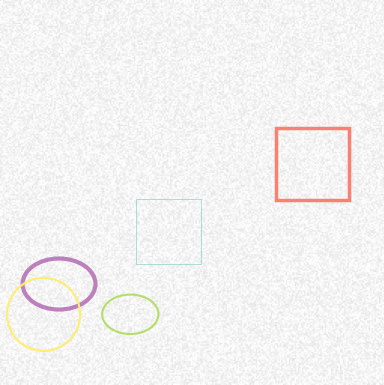[{"shape": "square", "thickness": 0.5, "radius": 0.43, "center": [0.438, 0.399]}, {"shape": "square", "thickness": 2.5, "radius": 0.47, "center": [0.812, 0.575]}, {"shape": "oval", "thickness": 1.5, "radius": 0.37, "center": [0.338, 0.184]}, {"shape": "oval", "thickness": 3, "radius": 0.47, "center": [0.153, 0.262]}, {"shape": "circle", "thickness": 1.5, "radius": 0.47, "center": [0.113, 0.183]}]